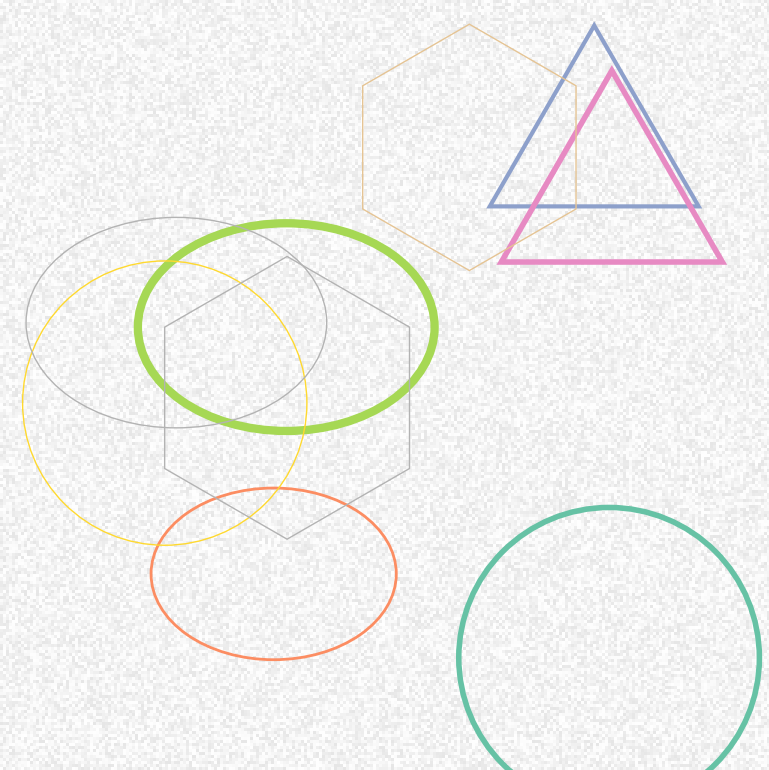[{"shape": "circle", "thickness": 2, "radius": 0.98, "center": [0.791, 0.146]}, {"shape": "oval", "thickness": 1, "radius": 0.8, "center": [0.355, 0.255]}, {"shape": "triangle", "thickness": 1.5, "radius": 0.78, "center": [0.772, 0.81]}, {"shape": "triangle", "thickness": 2, "radius": 0.83, "center": [0.795, 0.743]}, {"shape": "oval", "thickness": 3, "radius": 0.96, "center": [0.372, 0.575]}, {"shape": "circle", "thickness": 0.5, "radius": 0.92, "center": [0.214, 0.477]}, {"shape": "hexagon", "thickness": 0.5, "radius": 0.8, "center": [0.61, 0.809]}, {"shape": "oval", "thickness": 0.5, "radius": 0.98, "center": [0.229, 0.581]}, {"shape": "hexagon", "thickness": 0.5, "radius": 0.92, "center": [0.373, 0.483]}]